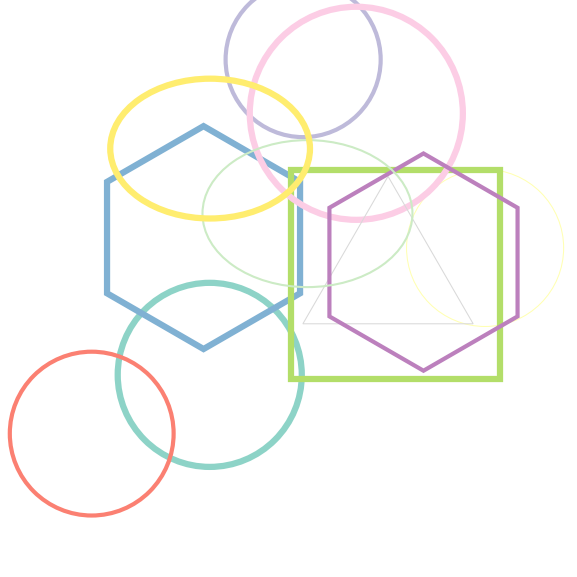[{"shape": "circle", "thickness": 3, "radius": 0.8, "center": [0.363, 0.35]}, {"shape": "circle", "thickness": 0.5, "radius": 0.68, "center": [0.84, 0.57]}, {"shape": "circle", "thickness": 2, "radius": 0.67, "center": [0.525, 0.896]}, {"shape": "circle", "thickness": 2, "radius": 0.71, "center": [0.159, 0.248]}, {"shape": "hexagon", "thickness": 3, "radius": 0.96, "center": [0.352, 0.588]}, {"shape": "square", "thickness": 3, "radius": 0.91, "center": [0.685, 0.524]}, {"shape": "circle", "thickness": 3, "radius": 0.92, "center": [0.617, 0.803]}, {"shape": "triangle", "thickness": 0.5, "radius": 0.85, "center": [0.672, 0.524]}, {"shape": "hexagon", "thickness": 2, "radius": 0.94, "center": [0.733, 0.545]}, {"shape": "oval", "thickness": 1, "radius": 0.91, "center": [0.532, 0.629]}, {"shape": "oval", "thickness": 3, "radius": 0.86, "center": [0.364, 0.742]}]